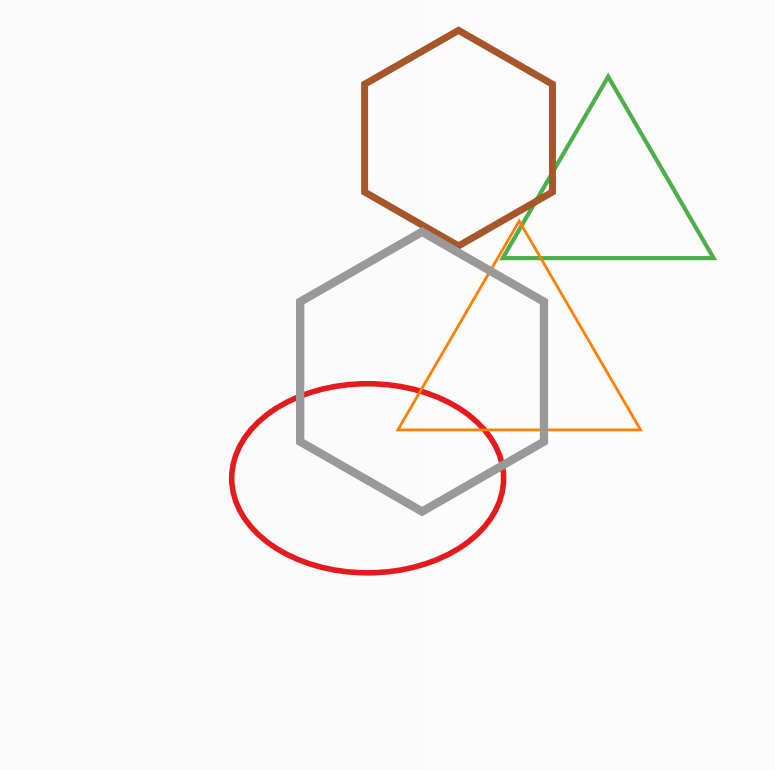[{"shape": "oval", "thickness": 2, "radius": 0.88, "center": [0.474, 0.379]}, {"shape": "triangle", "thickness": 1.5, "radius": 0.79, "center": [0.785, 0.743]}, {"shape": "triangle", "thickness": 1, "radius": 0.9, "center": [0.67, 0.532]}, {"shape": "hexagon", "thickness": 2.5, "radius": 0.7, "center": [0.592, 0.821]}, {"shape": "hexagon", "thickness": 3, "radius": 0.91, "center": [0.545, 0.517]}]